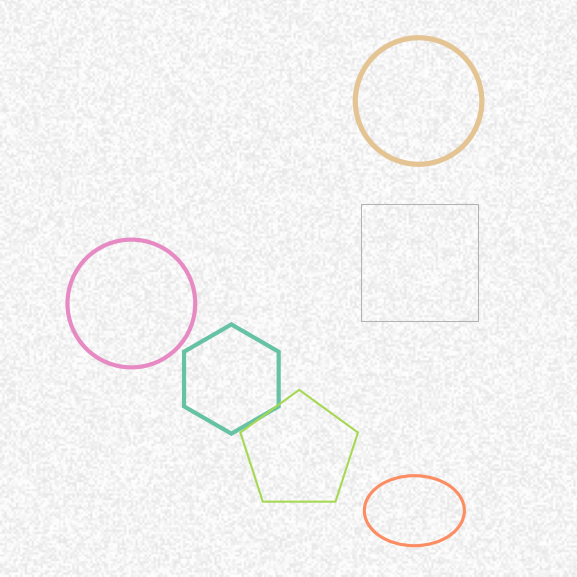[{"shape": "hexagon", "thickness": 2, "radius": 0.47, "center": [0.401, 0.343]}, {"shape": "oval", "thickness": 1.5, "radius": 0.43, "center": [0.718, 0.115]}, {"shape": "circle", "thickness": 2, "radius": 0.55, "center": [0.227, 0.474]}, {"shape": "pentagon", "thickness": 1, "radius": 0.54, "center": [0.518, 0.217]}, {"shape": "circle", "thickness": 2.5, "radius": 0.55, "center": [0.725, 0.824]}, {"shape": "square", "thickness": 0.5, "radius": 0.51, "center": [0.727, 0.545]}]